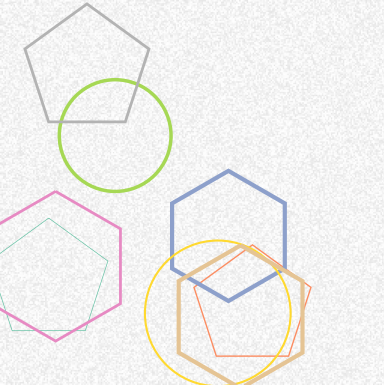[{"shape": "pentagon", "thickness": 0.5, "radius": 0.81, "center": [0.127, 0.272]}, {"shape": "pentagon", "thickness": 1, "radius": 0.8, "center": [0.656, 0.204]}, {"shape": "hexagon", "thickness": 3, "radius": 0.85, "center": [0.593, 0.387]}, {"shape": "hexagon", "thickness": 2, "radius": 0.97, "center": [0.144, 0.308]}, {"shape": "circle", "thickness": 2.5, "radius": 0.73, "center": [0.299, 0.648]}, {"shape": "circle", "thickness": 1.5, "radius": 0.95, "center": [0.566, 0.186]}, {"shape": "hexagon", "thickness": 3, "radius": 0.93, "center": [0.625, 0.177]}, {"shape": "pentagon", "thickness": 2, "radius": 0.85, "center": [0.226, 0.82]}]